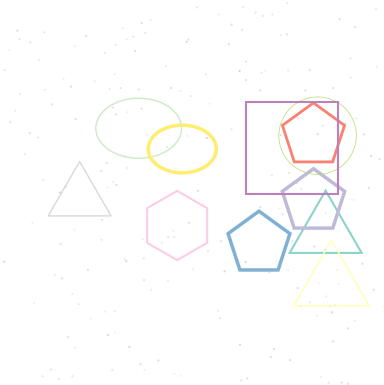[{"shape": "triangle", "thickness": 1.5, "radius": 0.54, "center": [0.846, 0.397]}, {"shape": "triangle", "thickness": 1, "radius": 0.57, "center": [0.861, 0.262]}, {"shape": "pentagon", "thickness": 2.5, "radius": 0.43, "center": [0.814, 0.476]}, {"shape": "pentagon", "thickness": 2, "radius": 0.42, "center": [0.814, 0.648]}, {"shape": "pentagon", "thickness": 2.5, "radius": 0.42, "center": [0.673, 0.367]}, {"shape": "circle", "thickness": 0.5, "radius": 0.5, "center": [0.825, 0.648]}, {"shape": "hexagon", "thickness": 1.5, "radius": 0.45, "center": [0.46, 0.414]}, {"shape": "triangle", "thickness": 1, "radius": 0.47, "center": [0.207, 0.486]}, {"shape": "square", "thickness": 1.5, "radius": 0.6, "center": [0.758, 0.615]}, {"shape": "oval", "thickness": 1, "radius": 0.56, "center": [0.36, 0.667]}, {"shape": "oval", "thickness": 2.5, "radius": 0.44, "center": [0.474, 0.613]}]